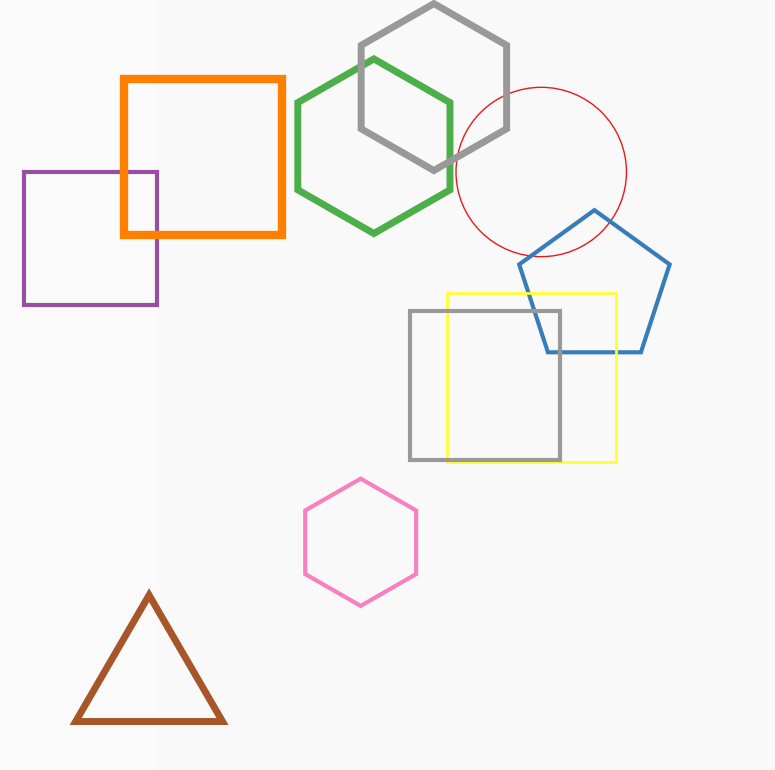[{"shape": "circle", "thickness": 0.5, "radius": 0.55, "center": [0.698, 0.777]}, {"shape": "pentagon", "thickness": 1.5, "radius": 0.51, "center": [0.767, 0.625]}, {"shape": "hexagon", "thickness": 2.5, "radius": 0.57, "center": [0.482, 0.81]}, {"shape": "square", "thickness": 1.5, "radius": 0.43, "center": [0.117, 0.69]}, {"shape": "square", "thickness": 3, "radius": 0.51, "center": [0.262, 0.796]}, {"shape": "square", "thickness": 1, "radius": 0.55, "center": [0.686, 0.51]}, {"shape": "triangle", "thickness": 2.5, "radius": 0.55, "center": [0.192, 0.118]}, {"shape": "hexagon", "thickness": 1.5, "radius": 0.41, "center": [0.465, 0.296]}, {"shape": "square", "thickness": 1.5, "radius": 0.48, "center": [0.626, 0.5]}, {"shape": "hexagon", "thickness": 2.5, "radius": 0.54, "center": [0.56, 0.887]}]